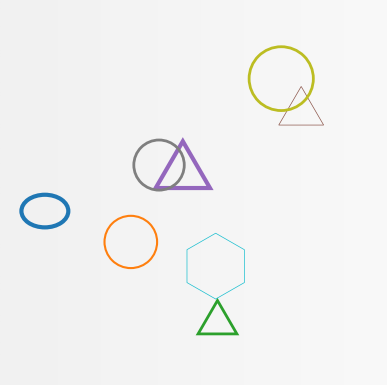[{"shape": "oval", "thickness": 3, "radius": 0.3, "center": [0.116, 0.452]}, {"shape": "circle", "thickness": 1.5, "radius": 0.34, "center": [0.338, 0.372]}, {"shape": "triangle", "thickness": 2, "radius": 0.29, "center": [0.561, 0.162]}, {"shape": "triangle", "thickness": 3, "radius": 0.4, "center": [0.472, 0.552]}, {"shape": "triangle", "thickness": 0.5, "radius": 0.33, "center": [0.777, 0.709]}, {"shape": "circle", "thickness": 2, "radius": 0.33, "center": [0.41, 0.571]}, {"shape": "circle", "thickness": 2, "radius": 0.41, "center": [0.726, 0.796]}, {"shape": "hexagon", "thickness": 0.5, "radius": 0.43, "center": [0.557, 0.309]}]